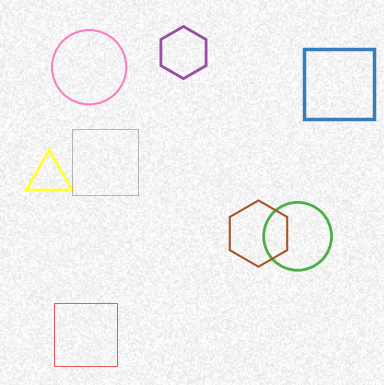[{"shape": "square", "thickness": 0.5, "radius": 0.41, "center": [0.223, 0.132]}, {"shape": "square", "thickness": 2.5, "radius": 0.45, "center": [0.881, 0.782]}, {"shape": "circle", "thickness": 2, "radius": 0.44, "center": [0.773, 0.386]}, {"shape": "hexagon", "thickness": 2, "radius": 0.34, "center": [0.477, 0.864]}, {"shape": "triangle", "thickness": 2, "radius": 0.35, "center": [0.128, 0.541]}, {"shape": "hexagon", "thickness": 1.5, "radius": 0.43, "center": [0.671, 0.393]}, {"shape": "circle", "thickness": 1.5, "radius": 0.48, "center": [0.232, 0.825]}, {"shape": "square", "thickness": 0.5, "radius": 0.43, "center": [0.272, 0.58]}]